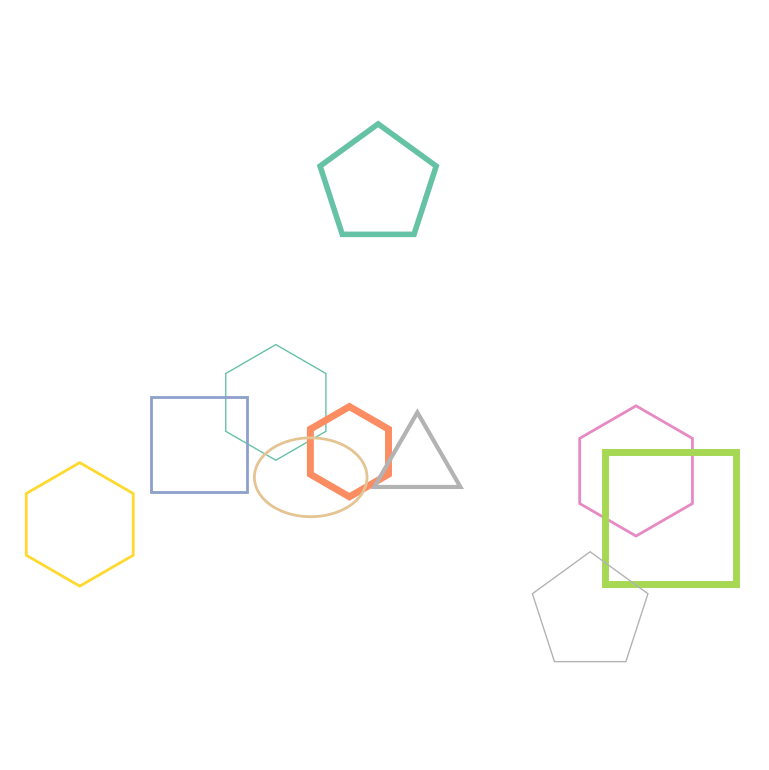[{"shape": "hexagon", "thickness": 0.5, "radius": 0.38, "center": [0.358, 0.477]}, {"shape": "pentagon", "thickness": 2, "radius": 0.4, "center": [0.491, 0.76]}, {"shape": "hexagon", "thickness": 2.5, "radius": 0.29, "center": [0.454, 0.413]}, {"shape": "square", "thickness": 1, "radius": 0.31, "center": [0.258, 0.423]}, {"shape": "hexagon", "thickness": 1, "radius": 0.42, "center": [0.826, 0.388]}, {"shape": "square", "thickness": 2.5, "radius": 0.43, "center": [0.871, 0.327]}, {"shape": "hexagon", "thickness": 1, "radius": 0.4, "center": [0.104, 0.319]}, {"shape": "oval", "thickness": 1, "radius": 0.37, "center": [0.404, 0.38]}, {"shape": "pentagon", "thickness": 0.5, "radius": 0.39, "center": [0.766, 0.205]}, {"shape": "triangle", "thickness": 1.5, "radius": 0.32, "center": [0.542, 0.4]}]